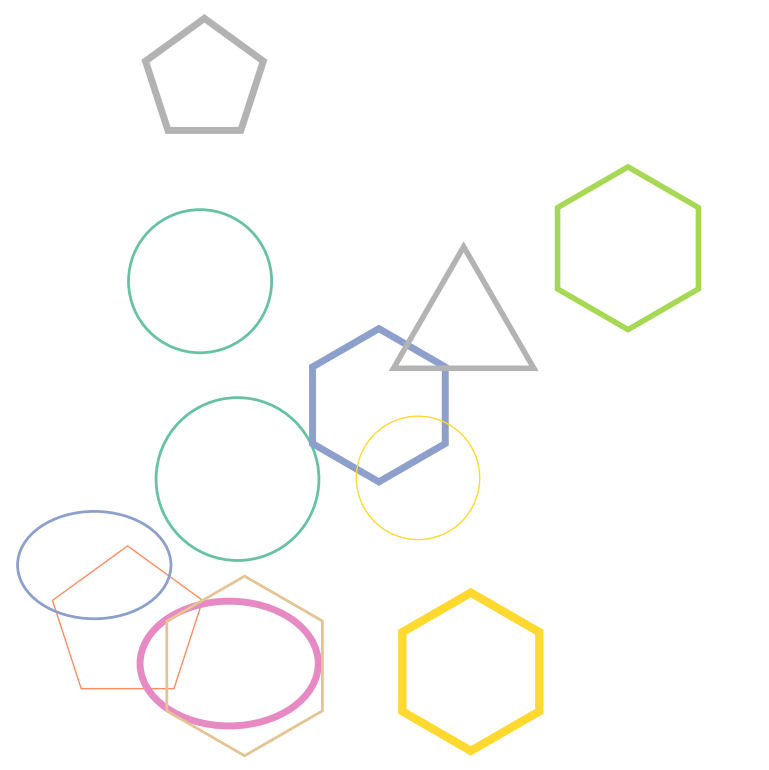[{"shape": "circle", "thickness": 1, "radius": 0.53, "center": [0.308, 0.378]}, {"shape": "circle", "thickness": 1, "radius": 0.46, "center": [0.26, 0.635]}, {"shape": "pentagon", "thickness": 0.5, "radius": 0.51, "center": [0.166, 0.189]}, {"shape": "oval", "thickness": 1, "radius": 0.5, "center": [0.122, 0.266]}, {"shape": "hexagon", "thickness": 2.5, "radius": 0.5, "center": [0.492, 0.474]}, {"shape": "oval", "thickness": 2.5, "radius": 0.58, "center": [0.298, 0.138]}, {"shape": "hexagon", "thickness": 2, "radius": 0.53, "center": [0.816, 0.678]}, {"shape": "hexagon", "thickness": 3, "radius": 0.51, "center": [0.611, 0.128]}, {"shape": "circle", "thickness": 0.5, "radius": 0.4, "center": [0.543, 0.379]}, {"shape": "hexagon", "thickness": 1, "radius": 0.58, "center": [0.318, 0.135]}, {"shape": "triangle", "thickness": 2, "radius": 0.53, "center": [0.602, 0.574]}, {"shape": "pentagon", "thickness": 2.5, "radius": 0.4, "center": [0.265, 0.896]}]